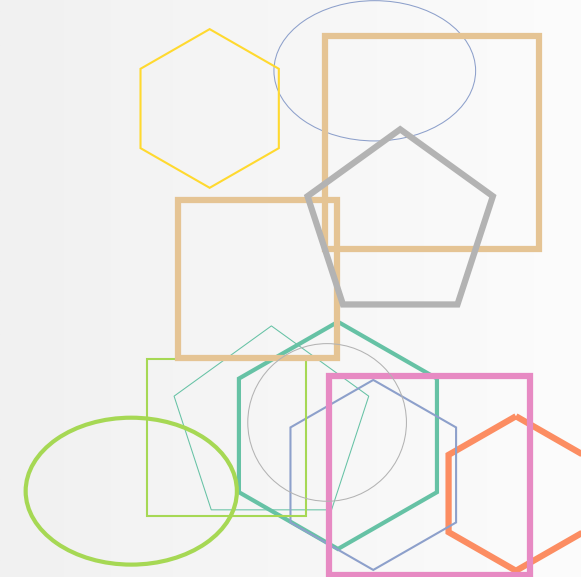[{"shape": "hexagon", "thickness": 2, "radius": 0.98, "center": [0.581, 0.245]}, {"shape": "pentagon", "thickness": 0.5, "radius": 0.88, "center": [0.467, 0.259]}, {"shape": "hexagon", "thickness": 3, "radius": 0.67, "center": [0.888, 0.145]}, {"shape": "hexagon", "thickness": 1, "radius": 0.82, "center": [0.642, 0.177]}, {"shape": "oval", "thickness": 0.5, "radius": 0.87, "center": [0.645, 0.877]}, {"shape": "square", "thickness": 3, "radius": 0.86, "center": [0.739, 0.176]}, {"shape": "square", "thickness": 1, "radius": 0.68, "center": [0.39, 0.242]}, {"shape": "oval", "thickness": 2, "radius": 0.91, "center": [0.226, 0.149]}, {"shape": "hexagon", "thickness": 1, "radius": 0.69, "center": [0.361, 0.811]}, {"shape": "square", "thickness": 3, "radius": 0.68, "center": [0.443, 0.515]}, {"shape": "square", "thickness": 3, "radius": 0.92, "center": [0.743, 0.752]}, {"shape": "circle", "thickness": 0.5, "radius": 0.68, "center": [0.563, 0.268]}, {"shape": "pentagon", "thickness": 3, "radius": 0.84, "center": [0.689, 0.608]}]